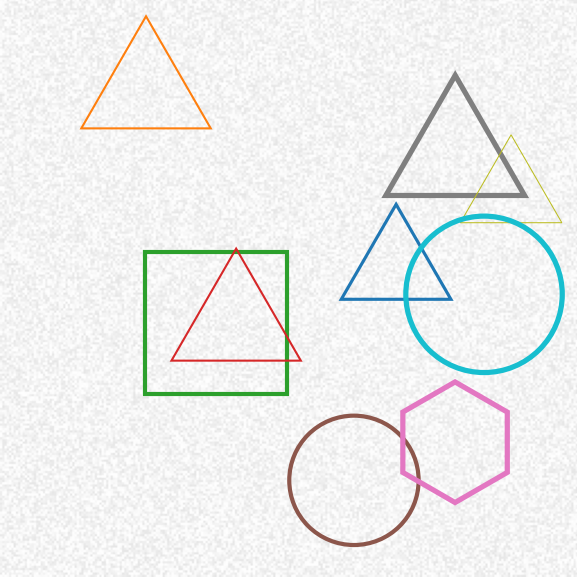[{"shape": "triangle", "thickness": 1.5, "radius": 0.55, "center": [0.686, 0.536]}, {"shape": "triangle", "thickness": 1, "radius": 0.65, "center": [0.253, 0.842]}, {"shape": "square", "thickness": 2, "radius": 0.61, "center": [0.374, 0.44]}, {"shape": "triangle", "thickness": 1, "radius": 0.65, "center": [0.409, 0.439]}, {"shape": "circle", "thickness": 2, "radius": 0.56, "center": [0.613, 0.167]}, {"shape": "hexagon", "thickness": 2.5, "radius": 0.52, "center": [0.788, 0.233]}, {"shape": "triangle", "thickness": 2.5, "radius": 0.69, "center": [0.788, 0.73]}, {"shape": "triangle", "thickness": 0.5, "radius": 0.51, "center": [0.885, 0.664]}, {"shape": "circle", "thickness": 2.5, "radius": 0.68, "center": [0.838, 0.489]}]